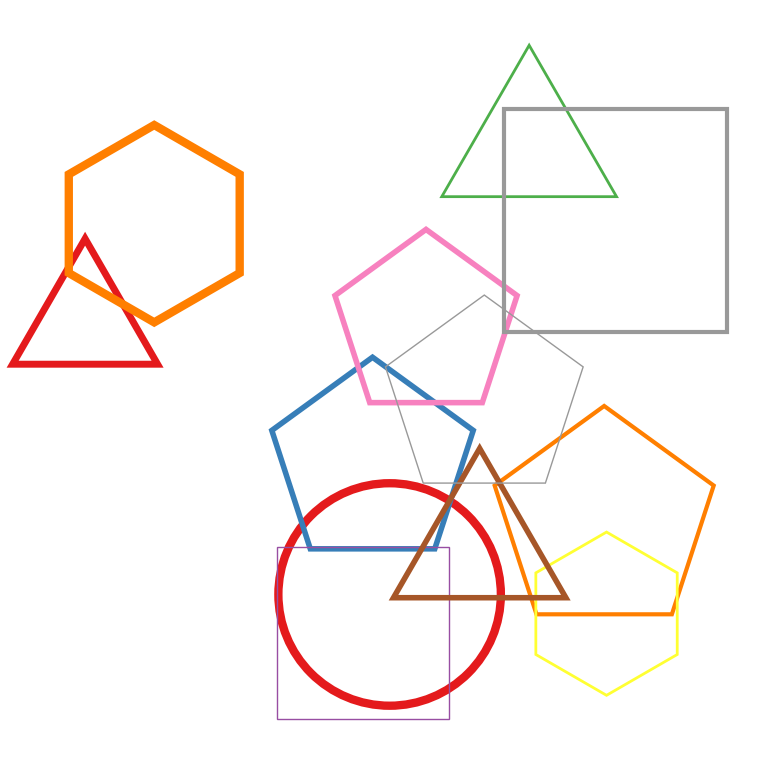[{"shape": "triangle", "thickness": 2.5, "radius": 0.54, "center": [0.111, 0.581]}, {"shape": "circle", "thickness": 3, "radius": 0.72, "center": [0.506, 0.228]}, {"shape": "pentagon", "thickness": 2, "radius": 0.69, "center": [0.484, 0.399]}, {"shape": "triangle", "thickness": 1, "radius": 0.66, "center": [0.687, 0.81]}, {"shape": "square", "thickness": 0.5, "radius": 0.56, "center": [0.472, 0.178]}, {"shape": "hexagon", "thickness": 3, "radius": 0.64, "center": [0.2, 0.709]}, {"shape": "pentagon", "thickness": 1.5, "radius": 0.75, "center": [0.785, 0.323]}, {"shape": "hexagon", "thickness": 1, "radius": 0.53, "center": [0.788, 0.203]}, {"shape": "triangle", "thickness": 2, "radius": 0.65, "center": [0.623, 0.288]}, {"shape": "pentagon", "thickness": 2, "radius": 0.62, "center": [0.553, 0.578]}, {"shape": "pentagon", "thickness": 0.5, "radius": 0.67, "center": [0.629, 0.482]}, {"shape": "square", "thickness": 1.5, "radius": 0.72, "center": [0.799, 0.713]}]